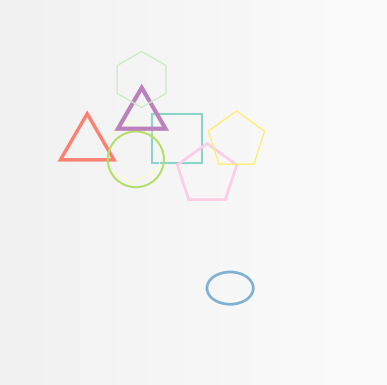[{"shape": "square", "thickness": 1.5, "radius": 0.32, "center": [0.457, 0.64]}, {"shape": "hexagon", "thickness": 0.5, "radius": 0.4, "center": [0.342, 0.604]}, {"shape": "triangle", "thickness": 2.5, "radius": 0.4, "center": [0.225, 0.625]}, {"shape": "oval", "thickness": 2, "radius": 0.3, "center": [0.594, 0.252]}, {"shape": "circle", "thickness": 1.5, "radius": 0.36, "center": [0.35, 0.586]}, {"shape": "pentagon", "thickness": 2, "radius": 0.4, "center": [0.534, 0.547]}, {"shape": "triangle", "thickness": 3, "radius": 0.36, "center": [0.366, 0.701]}, {"shape": "hexagon", "thickness": 1, "radius": 0.36, "center": [0.365, 0.794]}, {"shape": "pentagon", "thickness": 1, "radius": 0.38, "center": [0.61, 0.635]}]